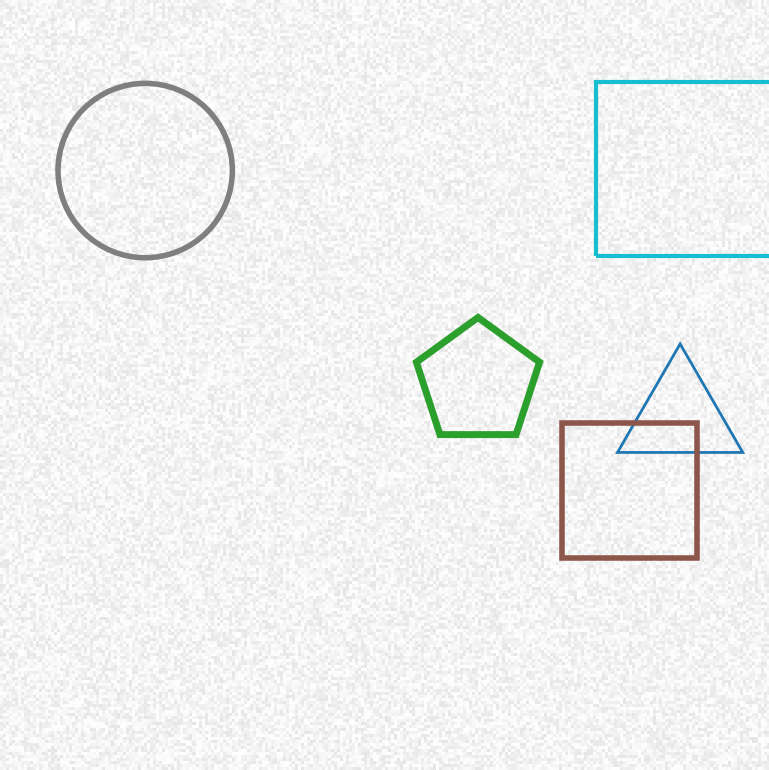[{"shape": "triangle", "thickness": 1, "radius": 0.47, "center": [0.883, 0.459]}, {"shape": "pentagon", "thickness": 2.5, "radius": 0.42, "center": [0.621, 0.504]}, {"shape": "square", "thickness": 2, "radius": 0.44, "center": [0.817, 0.363]}, {"shape": "circle", "thickness": 2, "radius": 0.57, "center": [0.189, 0.779]}, {"shape": "square", "thickness": 1.5, "radius": 0.56, "center": [0.887, 0.78]}]